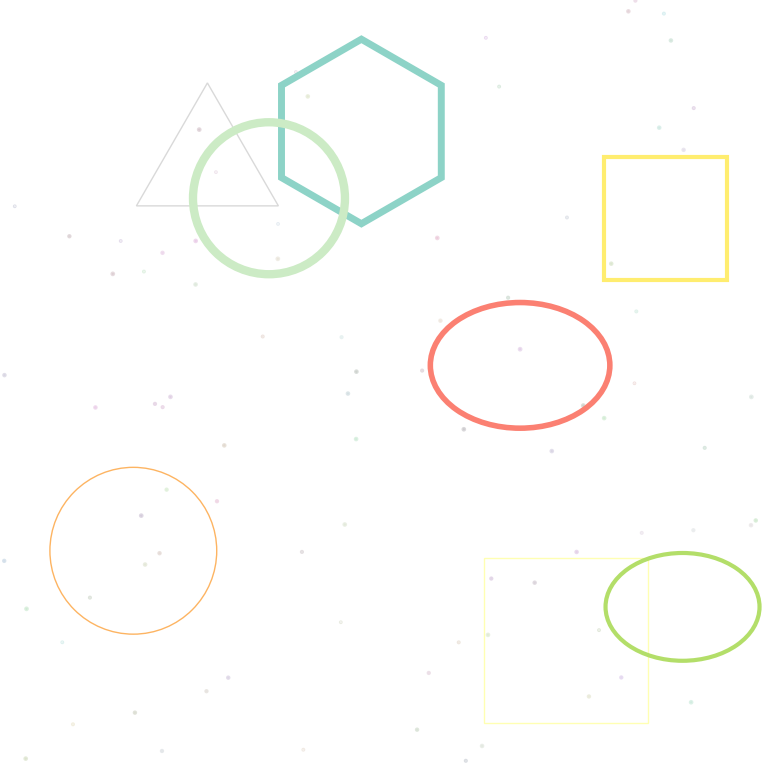[{"shape": "hexagon", "thickness": 2.5, "radius": 0.6, "center": [0.469, 0.829]}, {"shape": "square", "thickness": 0.5, "radius": 0.53, "center": [0.735, 0.168]}, {"shape": "oval", "thickness": 2, "radius": 0.58, "center": [0.675, 0.526]}, {"shape": "circle", "thickness": 0.5, "radius": 0.54, "center": [0.173, 0.285]}, {"shape": "oval", "thickness": 1.5, "radius": 0.5, "center": [0.886, 0.212]}, {"shape": "triangle", "thickness": 0.5, "radius": 0.53, "center": [0.269, 0.786]}, {"shape": "circle", "thickness": 3, "radius": 0.49, "center": [0.349, 0.743]}, {"shape": "square", "thickness": 1.5, "radius": 0.4, "center": [0.864, 0.717]}]